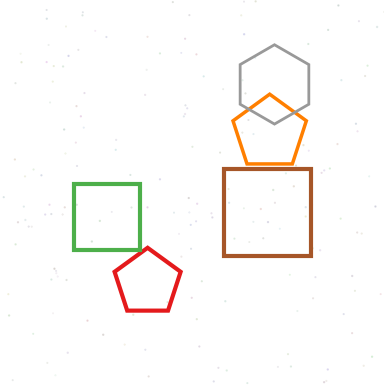[{"shape": "pentagon", "thickness": 3, "radius": 0.45, "center": [0.383, 0.266]}, {"shape": "square", "thickness": 3, "radius": 0.43, "center": [0.277, 0.435]}, {"shape": "pentagon", "thickness": 2.5, "radius": 0.5, "center": [0.7, 0.655]}, {"shape": "square", "thickness": 3, "radius": 0.56, "center": [0.696, 0.448]}, {"shape": "hexagon", "thickness": 2, "radius": 0.51, "center": [0.713, 0.781]}]